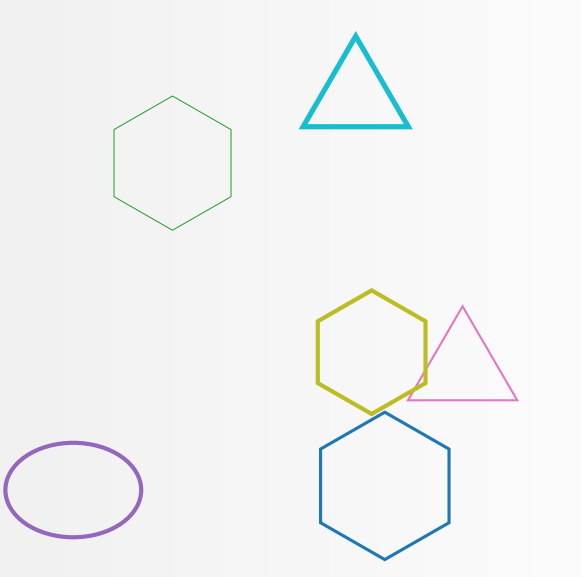[{"shape": "hexagon", "thickness": 1.5, "radius": 0.64, "center": [0.662, 0.158]}, {"shape": "hexagon", "thickness": 0.5, "radius": 0.58, "center": [0.297, 0.717]}, {"shape": "oval", "thickness": 2, "radius": 0.58, "center": [0.126, 0.151]}, {"shape": "triangle", "thickness": 1, "radius": 0.54, "center": [0.796, 0.36]}, {"shape": "hexagon", "thickness": 2, "radius": 0.54, "center": [0.639, 0.389]}, {"shape": "triangle", "thickness": 2.5, "radius": 0.52, "center": [0.612, 0.832]}]